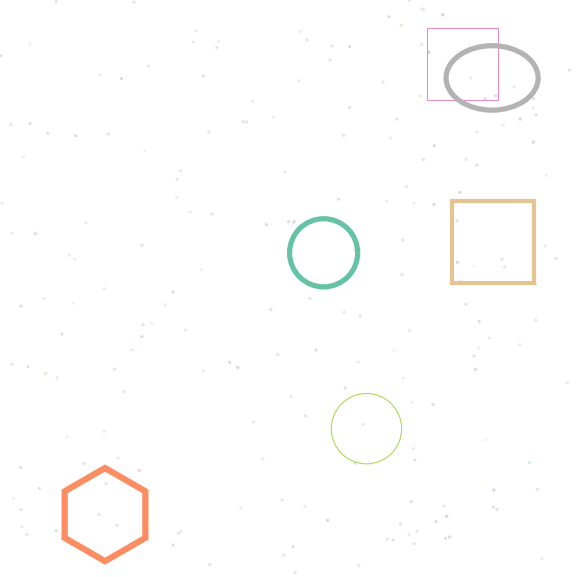[{"shape": "circle", "thickness": 2.5, "radius": 0.29, "center": [0.56, 0.561]}, {"shape": "hexagon", "thickness": 3, "radius": 0.4, "center": [0.182, 0.108]}, {"shape": "square", "thickness": 0.5, "radius": 0.31, "center": [0.801, 0.889]}, {"shape": "circle", "thickness": 0.5, "radius": 0.3, "center": [0.635, 0.257]}, {"shape": "square", "thickness": 2, "radius": 0.35, "center": [0.854, 0.58]}, {"shape": "oval", "thickness": 2.5, "radius": 0.4, "center": [0.852, 0.864]}]